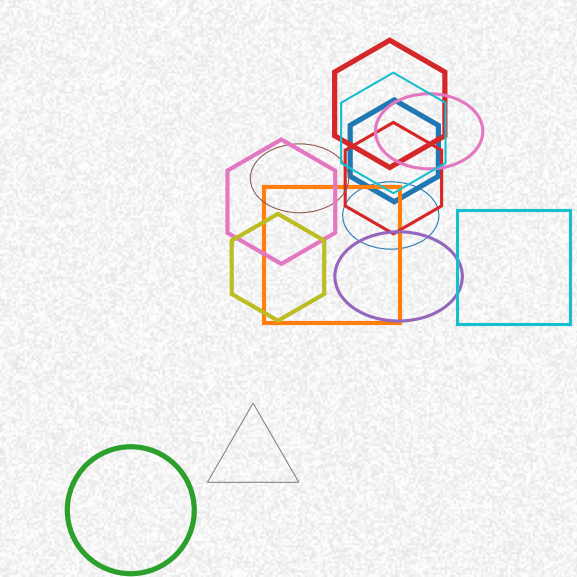[{"shape": "oval", "thickness": 0.5, "radius": 0.42, "center": [0.677, 0.626]}, {"shape": "hexagon", "thickness": 2.5, "radius": 0.44, "center": [0.683, 0.738]}, {"shape": "square", "thickness": 2, "radius": 0.59, "center": [0.574, 0.558]}, {"shape": "circle", "thickness": 2.5, "radius": 0.55, "center": [0.226, 0.116]}, {"shape": "hexagon", "thickness": 1.5, "radius": 0.48, "center": [0.681, 0.691]}, {"shape": "hexagon", "thickness": 2.5, "radius": 0.55, "center": [0.675, 0.819]}, {"shape": "oval", "thickness": 1.5, "radius": 0.55, "center": [0.69, 0.52]}, {"shape": "oval", "thickness": 0.5, "radius": 0.43, "center": [0.519, 0.69]}, {"shape": "hexagon", "thickness": 2, "radius": 0.54, "center": [0.487, 0.65]}, {"shape": "oval", "thickness": 1.5, "radius": 0.46, "center": [0.743, 0.772]}, {"shape": "triangle", "thickness": 0.5, "radius": 0.46, "center": [0.438, 0.21]}, {"shape": "hexagon", "thickness": 2, "radius": 0.46, "center": [0.481, 0.536]}, {"shape": "square", "thickness": 1.5, "radius": 0.49, "center": [0.889, 0.536]}, {"shape": "hexagon", "thickness": 1, "radius": 0.52, "center": [0.681, 0.769]}]